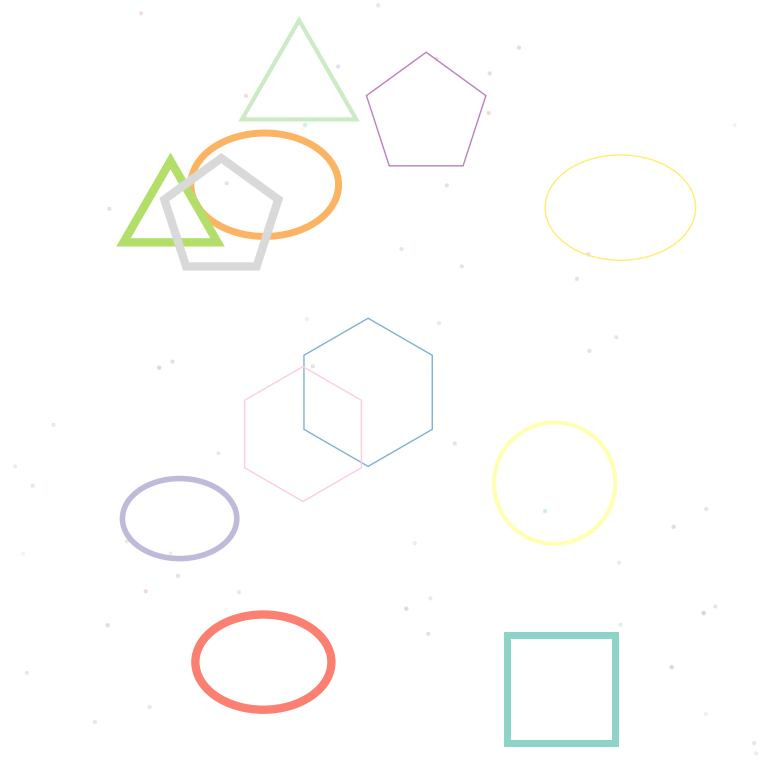[{"shape": "square", "thickness": 2.5, "radius": 0.35, "center": [0.729, 0.105]}, {"shape": "circle", "thickness": 1.5, "radius": 0.39, "center": [0.72, 0.373]}, {"shape": "oval", "thickness": 2, "radius": 0.37, "center": [0.233, 0.327]}, {"shape": "oval", "thickness": 3, "radius": 0.44, "center": [0.342, 0.14]}, {"shape": "hexagon", "thickness": 0.5, "radius": 0.48, "center": [0.478, 0.49]}, {"shape": "oval", "thickness": 2.5, "radius": 0.48, "center": [0.344, 0.76]}, {"shape": "triangle", "thickness": 3, "radius": 0.35, "center": [0.221, 0.721]}, {"shape": "hexagon", "thickness": 0.5, "radius": 0.44, "center": [0.393, 0.436]}, {"shape": "pentagon", "thickness": 3, "radius": 0.39, "center": [0.287, 0.717]}, {"shape": "pentagon", "thickness": 0.5, "radius": 0.41, "center": [0.553, 0.851]}, {"shape": "triangle", "thickness": 1.5, "radius": 0.43, "center": [0.388, 0.888]}, {"shape": "oval", "thickness": 0.5, "radius": 0.49, "center": [0.806, 0.73]}]